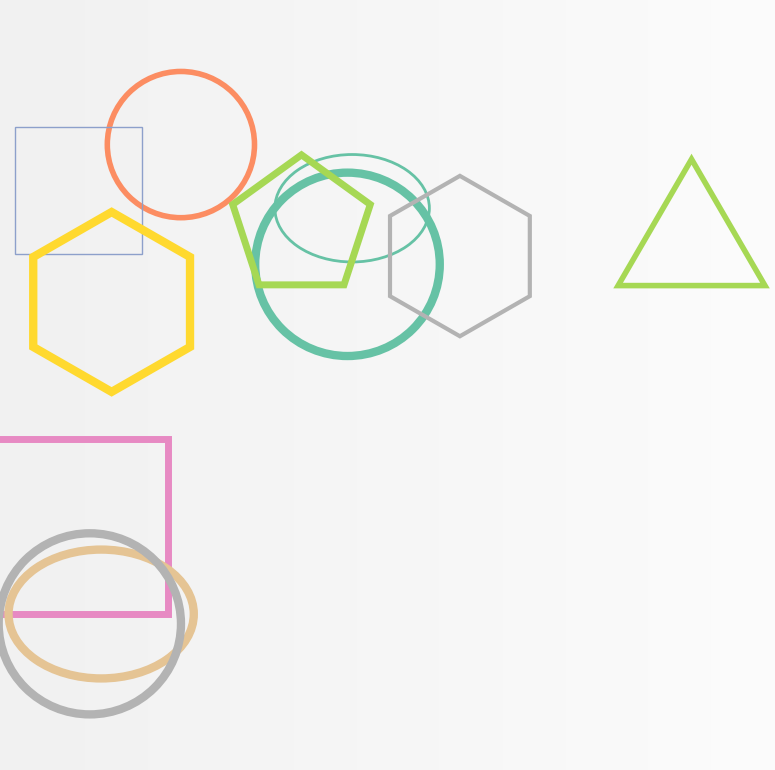[{"shape": "oval", "thickness": 1, "radius": 0.5, "center": [0.454, 0.73]}, {"shape": "circle", "thickness": 3, "radius": 0.6, "center": [0.448, 0.657]}, {"shape": "circle", "thickness": 2, "radius": 0.47, "center": [0.233, 0.812]}, {"shape": "square", "thickness": 0.5, "radius": 0.41, "center": [0.101, 0.752]}, {"shape": "square", "thickness": 2.5, "radius": 0.57, "center": [0.102, 0.316]}, {"shape": "triangle", "thickness": 2, "radius": 0.55, "center": [0.892, 0.684]}, {"shape": "pentagon", "thickness": 2.5, "radius": 0.47, "center": [0.389, 0.706]}, {"shape": "hexagon", "thickness": 3, "radius": 0.58, "center": [0.144, 0.608]}, {"shape": "oval", "thickness": 3, "radius": 0.6, "center": [0.131, 0.203]}, {"shape": "circle", "thickness": 3, "radius": 0.59, "center": [0.116, 0.19]}, {"shape": "hexagon", "thickness": 1.5, "radius": 0.52, "center": [0.593, 0.667]}]